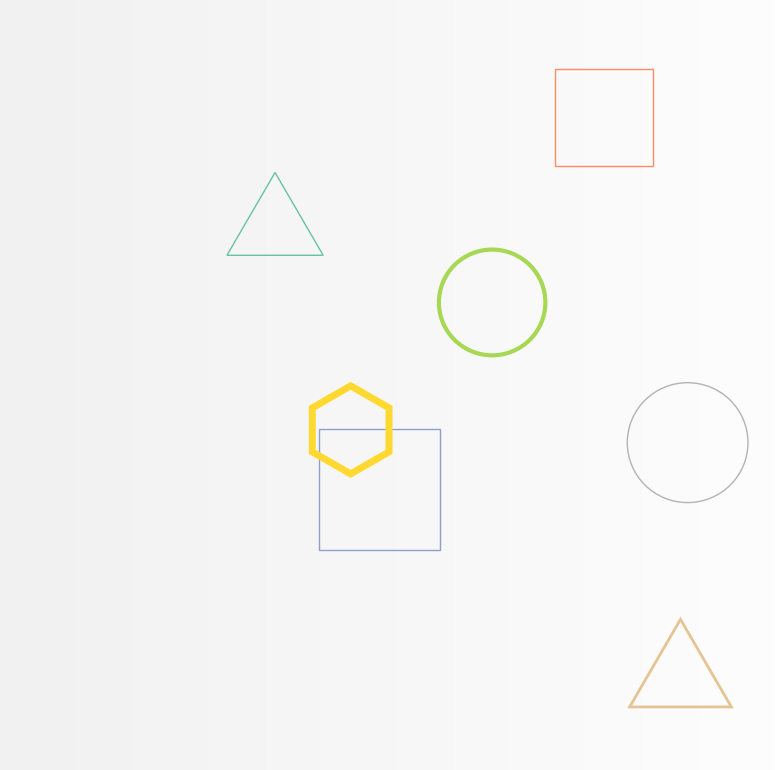[{"shape": "triangle", "thickness": 0.5, "radius": 0.36, "center": [0.355, 0.704]}, {"shape": "square", "thickness": 0.5, "radius": 0.32, "center": [0.779, 0.847]}, {"shape": "square", "thickness": 0.5, "radius": 0.39, "center": [0.49, 0.364]}, {"shape": "circle", "thickness": 1.5, "radius": 0.34, "center": [0.635, 0.607]}, {"shape": "hexagon", "thickness": 2.5, "radius": 0.29, "center": [0.452, 0.442]}, {"shape": "triangle", "thickness": 1, "radius": 0.38, "center": [0.878, 0.12]}, {"shape": "circle", "thickness": 0.5, "radius": 0.39, "center": [0.887, 0.425]}]